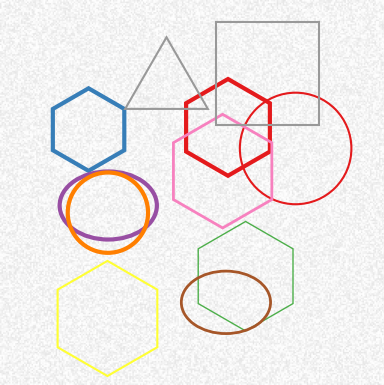[{"shape": "hexagon", "thickness": 3, "radius": 0.63, "center": [0.592, 0.669]}, {"shape": "circle", "thickness": 1.5, "radius": 0.72, "center": [0.768, 0.614]}, {"shape": "hexagon", "thickness": 3, "radius": 0.54, "center": [0.23, 0.663]}, {"shape": "hexagon", "thickness": 1, "radius": 0.71, "center": [0.638, 0.283]}, {"shape": "oval", "thickness": 3, "radius": 0.63, "center": [0.281, 0.466]}, {"shape": "circle", "thickness": 3, "radius": 0.52, "center": [0.28, 0.448]}, {"shape": "hexagon", "thickness": 1.5, "radius": 0.75, "center": [0.279, 0.173]}, {"shape": "oval", "thickness": 2, "radius": 0.58, "center": [0.587, 0.215]}, {"shape": "hexagon", "thickness": 2, "radius": 0.74, "center": [0.578, 0.555]}, {"shape": "square", "thickness": 1.5, "radius": 0.67, "center": [0.694, 0.81]}, {"shape": "triangle", "thickness": 1.5, "radius": 0.62, "center": [0.432, 0.779]}]